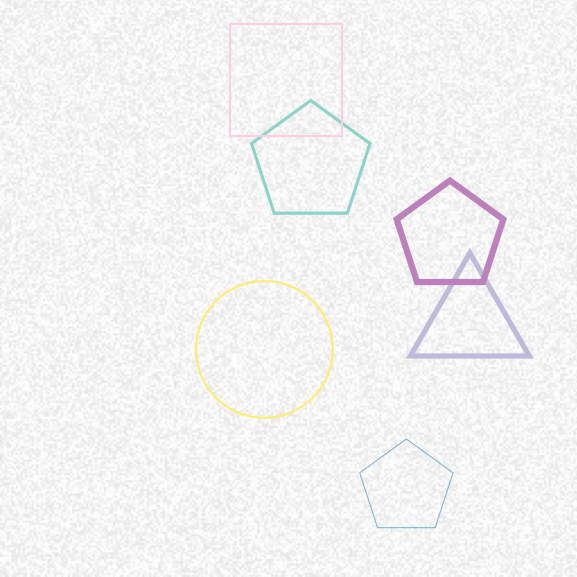[{"shape": "pentagon", "thickness": 1.5, "radius": 0.54, "center": [0.538, 0.717]}, {"shape": "triangle", "thickness": 2.5, "radius": 0.59, "center": [0.814, 0.442]}, {"shape": "pentagon", "thickness": 0.5, "radius": 0.42, "center": [0.704, 0.154]}, {"shape": "square", "thickness": 1, "radius": 0.48, "center": [0.495, 0.86]}, {"shape": "pentagon", "thickness": 3, "radius": 0.49, "center": [0.779, 0.589]}, {"shape": "circle", "thickness": 1, "radius": 0.59, "center": [0.458, 0.394]}]